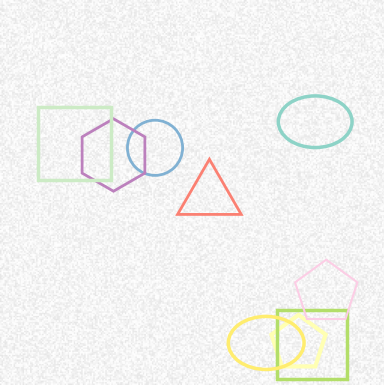[{"shape": "oval", "thickness": 2.5, "radius": 0.48, "center": [0.819, 0.684]}, {"shape": "pentagon", "thickness": 3, "radius": 0.37, "center": [0.775, 0.108]}, {"shape": "triangle", "thickness": 2, "radius": 0.48, "center": [0.544, 0.491]}, {"shape": "circle", "thickness": 2, "radius": 0.36, "center": [0.403, 0.616]}, {"shape": "square", "thickness": 2.5, "radius": 0.45, "center": [0.81, 0.105]}, {"shape": "pentagon", "thickness": 1.5, "radius": 0.43, "center": [0.847, 0.24]}, {"shape": "hexagon", "thickness": 2, "radius": 0.47, "center": [0.295, 0.597]}, {"shape": "square", "thickness": 2.5, "radius": 0.48, "center": [0.194, 0.627]}, {"shape": "oval", "thickness": 2.5, "radius": 0.49, "center": [0.691, 0.109]}]